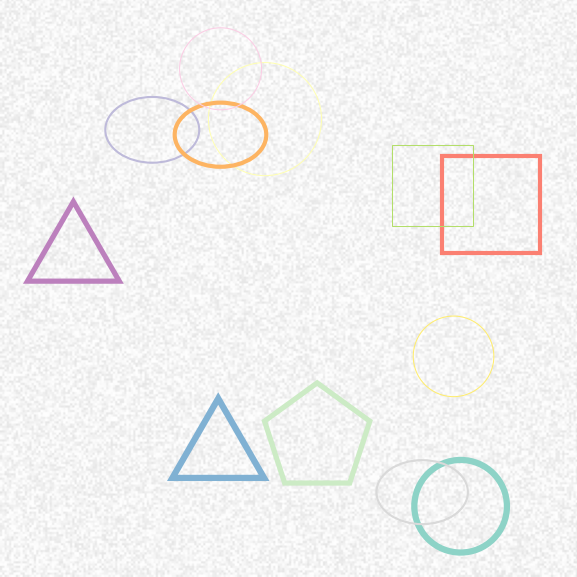[{"shape": "circle", "thickness": 3, "radius": 0.4, "center": [0.798, 0.123]}, {"shape": "circle", "thickness": 0.5, "radius": 0.49, "center": [0.459, 0.793]}, {"shape": "oval", "thickness": 1, "radius": 0.41, "center": [0.264, 0.774]}, {"shape": "square", "thickness": 2, "radius": 0.42, "center": [0.85, 0.645]}, {"shape": "triangle", "thickness": 3, "radius": 0.46, "center": [0.378, 0.217]}, {"shape": "oval", "thickness": 2, "radius": 0.4, "center": [0.382, 0.766]}, {"shape": "square", "thickness": 0.5, "radius": 0.35, "center": [0.749, 0.678]}, {"shape": "circle", "thickness": 0.5, "radius": 0.36, "center": [0.382, 0.88]}, {"shape": "oval", "thickness": 1, "radius": 0.4, "center": [0.731, 0.147]}, {"shape": "triangle", "thickness": 2.5, "radius": 0.46, "center": [0.127, 0.558]}, {"shape": "pentagon", "thickness": 2.5, "radius": 0.48, "center": [0.549, 0.24]}, {"shape": "circle", "thickness": 0.5, "radius": 0.35, "center": [0.785, 0.382]}]